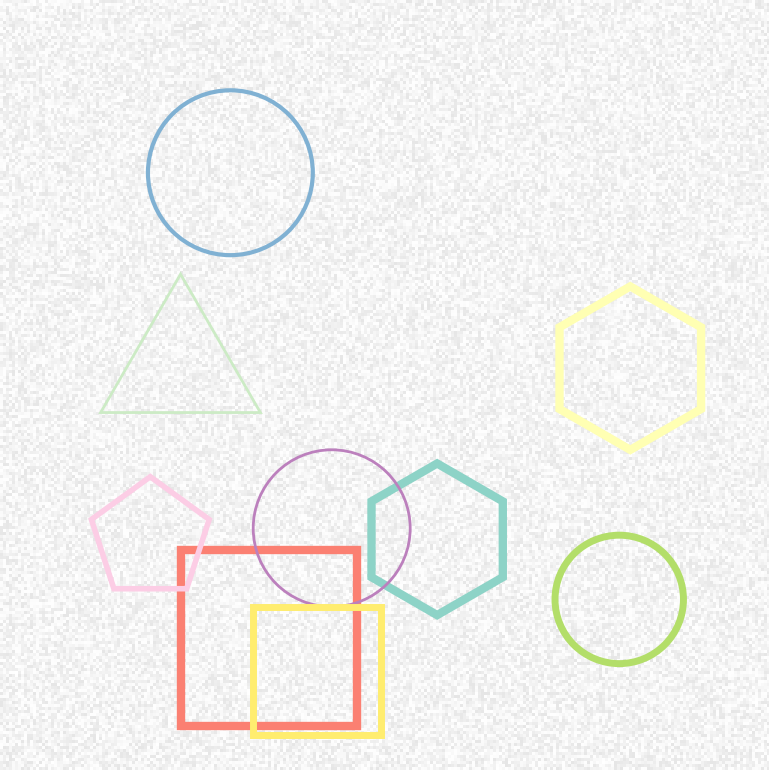[{"shape": "hexagon", "thickness": 3, "radius": 0.49, "center": [0.568, 0.3]}, {"shape": "hexagon", "thickness": 3, "radius": 0.53, "center": [0.819, 0.522]}, {"shape": "square", "thickness": 3, "radius": 0.57, "center": [0.349, 0.172]}, {"shape": "circle", "thickness": 1.5, "radius": 0.54, "center": [0.299, 0.776]}, {"shape": "circle", "thickness": 2.5, "radius": 0.42, "center": [0.804, 0.222]}, {"shape": "pentagon", "thickness": 2, "radius": 0.4, "center": [0.195, 0.3]}, {"shape": "circle", "thickness": 1, "radius": 0.51, "center": [0.431, 0.314]}, {"shape": "triangle", "thickness": 1, "radius": 0.6, "center": [0.234, 0.524]}, {"shape": "square", "thickness": 2.5, "radius": 0.42, "center": [0.411, 0.129]}]